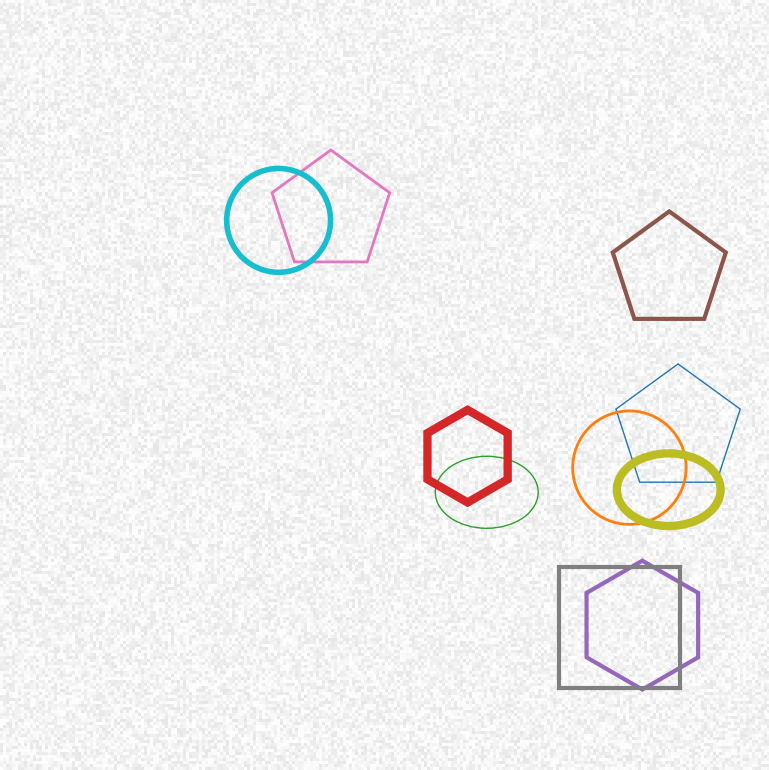[{"shape": "pentagon", "thickness": 0.5, "radius": 0.42, "center": [0.881, 0.442]}, {"shape": "circle", "thickness": 1, "radius": 0.37, "center": [0.817, 0.393]}, {"shape": "oval", "thickness": 0.5, "radius": 0.33, "center": [0.632, 0.361]}, {"shape": "hexagon", "thickness": 3, "radius": 0.3, "center": [0.607, 0.408]}, {"shape": "hexagon", "thickness": 1.5, "radius": 0.42, "center": [0.834, 0.188]}, {"shape": "pentagon", "thickness": 1.5, "radius": 0.39, "center": [0.869, 0.648]}, {"shape": "pentagon", "thickness": 1, "radius": 0.4, "center": [0.43, 0.725]}, {"shape": "square", "thickness": 1.5, "radius": 0.39, "center": [0.804, 0.185]}, {"shape": "oval", "thickness": 3, "radius": 0.34, "center": [0.868, 0.364]}, {"shape": "circle", "thickness": 2, "radius": 0.34, "center": [0.362, 0.714]}]